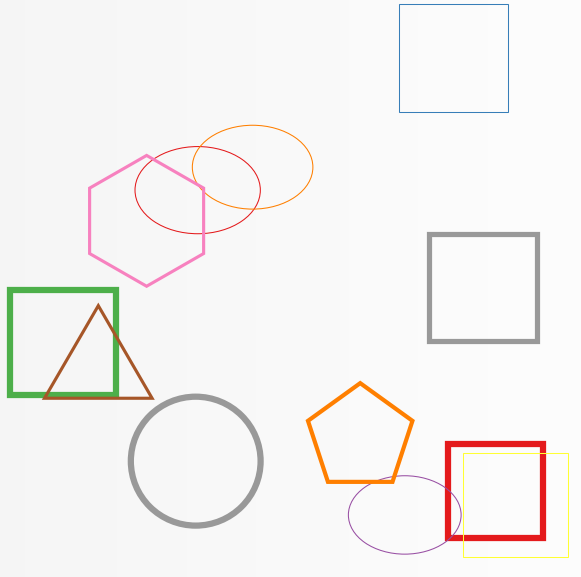[{"shape": "oval", "thickness": 0.5, "radius": 0.54, "center": [0.34, 0.67]}, {"shape": "square", "thickness": 3, "radius": 0.41, "center": [0.853, 0.149]}, {"shape": "square", "thickness": 0.5, "radius": 0.47, "center": [0.78, 0.899]}, {"shape": "square", "thickness": 3, "radius": 0.46, "center": [0.109, 0.407]}, {"shape": "oval", "thickness": 0.5, "radius": 0.48, "center": [0.696, 0.107]}, {"shape": "oval", "thickness": 0.5, "radius": 0.52, "center": [0.435, 0.71]}, {"shape": "pentagon", "thickness": 2, "radius": 0.47, "center": [0.62, 0.241]}, {"shape": "square", "thickness": 0.5, "radius": 0.45, "center": [0.886, 0.125]}, {"shape": "triangle", "thickness": 1.5, "radius": 0.53, "center": [0.169, 0.363]}, {"shape": "hexagon", "thickness": 1.5, "radius": 0.57, "center": [0.252, 0.617]}, {"shape": "square", "thickness": 2.5, "radius": 0.46, "center": [0.832, 0.501]}, {"shape": "circle", "thickness": 3, "radius": 0.56, "center": [0.337, 0.201]}]